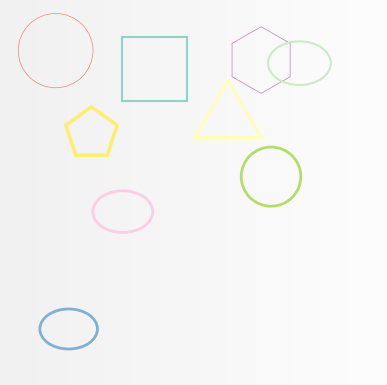[{"shape": "square", "thickness": 1.5, "radius": 0.42, "center": [0.398, 0.82]}, {"shape": "triangle", "thickness": 2, "radius": 0.49, "center": [0.588, 0.692]}, {"shape": "circle", "thickness": 0.5, "radius": 0.48, "center": [0.144, 0.869]}, {"shape": "oval", "thickness": 2, "radius": 0.37, "center": [0.177, 0.146]}, {"shape": "circle", "thickness": 2, "radius": 0.38, "center": [0.699, 0.541]}, {"shape": "oval", "thickness": 2, "radius": 0.39, "center": [0.317, 0.45]}, {"shape": "hexagon", "thickness": 0.5, "radius": 0.43, "center": [0.674, 0.844]}, {"shape": "oval", "thickness": 1.5, "radius": 0.41, "center": [0.773, 0.836]}, {"shape": "pentagon", "thickness": 2.5, "radius": 0.35, "center": [0.236, 0.653]}]